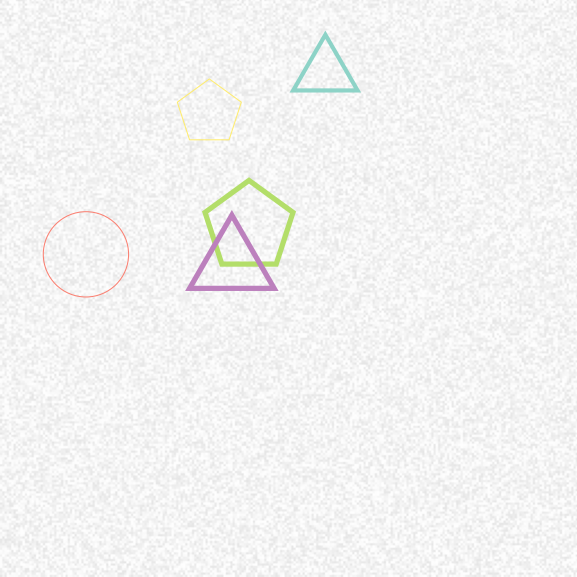[{"shape": "triangle", "thickness": 2, "radius": 0.32, "center": [0.563, 0.875]}, {"shape": "circle", "thickness": 0.5, "radius": 0.37, "center": [0.149, 0.559]}, {"shape": "pentagon", "thickness": 2.5, "radius": 0.4, "center": [0.431, 0.607]}, {"shape": "triangle", "thickness": 2.5, "radius": 0.42, "center": [0.402, 0.542]}, {"shape": "pentagon", "thickness": 0.5, "radius": 0.29, "center": [0.362, 0.804]}]